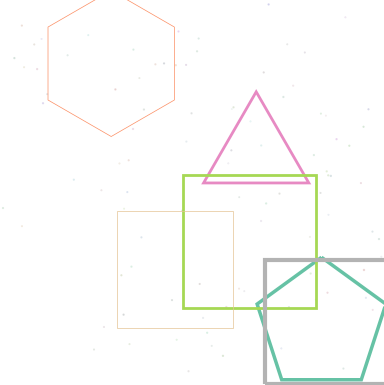[{"shape": "pentagon", "thickness": 2.5, "radius": 0.88, "center": [0.835, 0.156]}, {"shape": "hexagon", "thickness": 0.5, "radius": 0.95, "center": [0.289, 0.835]}, {"shape": "triangle", "thickness": 2, "radius": 0.79, "center": [0.665, 0.604]}, {"shape": "square", "thickness": 2, "radius": 0.86, "center": [0.648, 0.372]}, {"shape": "square", "thickness": 0.5, "radius": 0.75, "center": [0.454, 0.3]}, {"shape": "square", "thickness": 3, "radius": 0.81, "center": [0.849, 0.164]}]